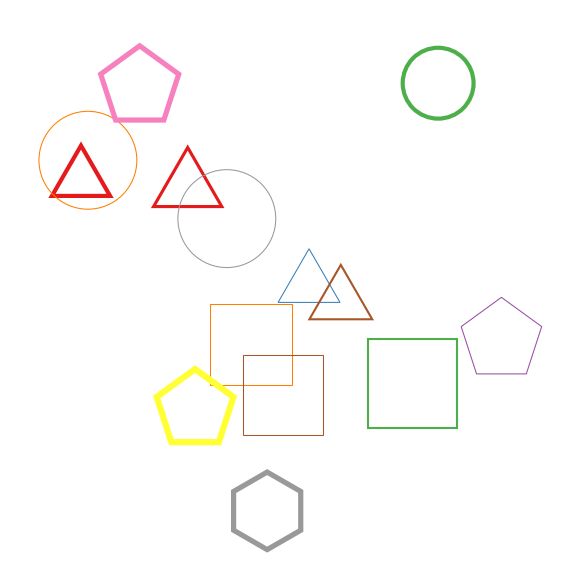[{"shape": "triangle", "thickness": 2, "radius": 0.29, "center": [0.14, 0.689]}, {"shape": "triangle", "thickness": 1.5, "radius": 0.34, "center": [0.325, 0.676]}, {"shape": "triangle", "thickness": 0.5, "radius": 0.31, "center": [0.535, 0.506]}, {"shape": "square", "thickness": 1, "radius": 0.39, "center": [0.715, 0.335]}, {"shape": "circle", "thickness": 2, "radius": 0.31, "center": [0.759, 0.855]}, {"shape": "pentagon", "thickness": 0.5, "radius": 0.37, "center": [0.868, 0.411]}, {"shape": "square", "thickness": 0.5, "radius": 0.35, "center": [0.435, 0.402]}, {"shape": "circle", "thickness": 0.5, "radius": 0.42, "center": [0.152, 0.722]}, {"shape": "pentagon", "thickness": 3, "radius": 0.35, "center": [0.338, 0.29]}, {"shape": "square", "thickness": 0.5, "radius": 0.35, "center": [0.49, 0.316]}, {"shape": "triangle", "thickness": 1, "radius": 0.31, "center": [0.59, 0.478]}, {"shape": "pentagon", "thickness": 2.5, "radius": 0.36, "center": [0.242, 0.849]}, {"shape": "circle", "thickness": 0.5, "radius": 0.42, "center": [0.393, 0.621]}, {"shape": "hexagon", "thickness": 2.5, "radius": 0.34, "center": [0.463, 0.115]}]